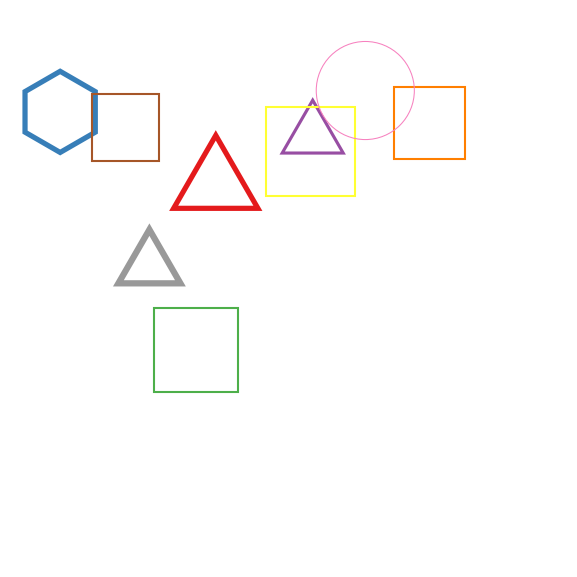[{"shape": "triangle", "thickness": 2.5, "radius": 0.42, "center": [0.374, 0.681]}, {"shape": "hexagon", "thickness": 2.5, "radius": 0.35, "center": [0.104, 0.805]}, {"shape": "square", "thickness": 1, "radius": 0.37, "center": [0.339, 0.393]}, {"shape": "triangle", "thickness": 1.5, "radius": 0.3, "center": [0.541, 0.765]}, {"shape": "square", "thickness": 1, "radius": 0.31, "center": [0.744, 0.786]}, {"shape": "square", "thickness": 1, "radius": 0.39, "center": [0.538, 0.737]}, {"shape": "square", "thickness": 1, "radius": 0.29, "center": [0.217, 0.778]}, {"shape": "circle", "thickness": 0.5, "radius": 0.42, "center": [0.633, 0.842]}, {"shape": "triangle", "thickness": 3, "radius": 0.31, "center": [0.259, 0.54]}]